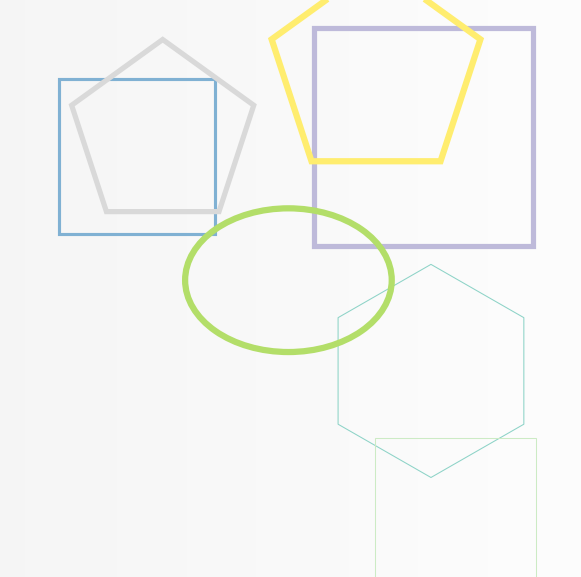[{"shape": "hexagon", "thickness": 0.5, "radius": 0.92, "center": [0.741, 0.357]}, {"shape": "square", "thickness": 2.5, "radius": 0.94, "center": [0.729, 0.762]}, {"shape": "square", "thickness": 1.5, "radius": 0.67, "center": [0.236, 0.728]}, {"shape": "oval", "thickness": 3, "radius": 0.89, "center": [0.496, 0.514]}, {"shape": "pentagon", "thickness": 2.5, "radius": 0.82, "center": [0.28, 0.766]}, {"shape": "square", "thickness": 0.5, "radius": 0.69, "center": [0.784, 0.103]}, {"shape": "pentagon", "thickness": 3, "radius": 0.94, "center": [0.647, 0.873]}]